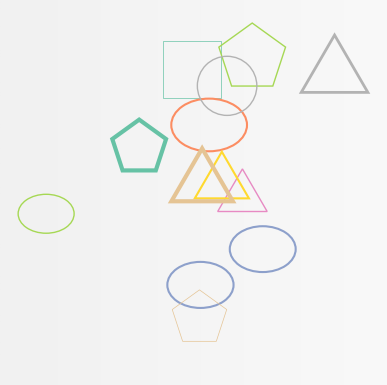[{"shape": "pentagon", "thickness": 3, "radius": 0.36, "center": [0.359, 0.616]}, {"shape": "square", "thickness": 0.5, "radius": 0.37, "center": [0.496, 0.82]}, {"shape": "oval", "thickness": 1.5, "radius": 0.49, "center": [0.54, 0.675]}, {"shape": "oval", "thickness": 1.5, "radius": 0.43, "center": [0.517, 0.26]}, {"shape": "oval", "thickness": 1.5, "radius": 0.43, "center": [0.678, 0.353]}, {"shape": "triangle", "thickness": 1, "radius": 0.37, "center": [0.626, 0.488]}, {"shape": "oval", "thickness": 1, "radius": 0.36, "center": [0.119, 0.445]}, {"shape": "pentagon", "thickness": 1, "radius": 0.45, "center": [0.651, 0.85]}, {"shape": "triangle", "thickness": 1.5, "radius": 0.4, "center": [0.573, 0.525]}, {"shape": "pentagon", "thickness": 0.5, "radius": 0.37, "center": [0.515, 0.173]}, {"shape": "triangle", "thickness": 3, "radius": 0.46, "center": [0.522, 0.523]}, {"shape": "circle", "thickness": 1, "radius": 0.38, "center": [0.586, 0.777]}, {"shape": "triangle", "thickness": 2, "radius": 0.5, "center": [0.863, 0.81]}]